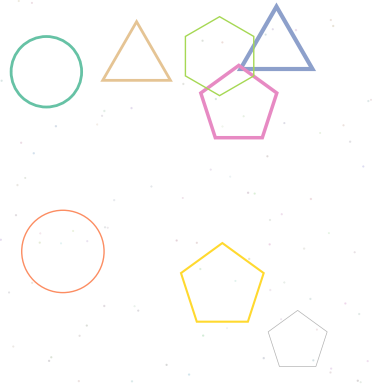[{"shape": "circle", "thickness": 2, "radius": 0.46, "center": [0.12, 0.814]}, {"shape": "circle", "thickness": 1, "radius": 0.53, "center": [0.163, 0.347]}, {"shape": "triangle", "thickness": 3, "radius": 0.54, "center": [0.718, 0.875]}, {"shape": "pentagon", "thickness": 2.5, "radius": 0.52, "center": [0.62, 0.726]}, {"shape": "hexagon", "thickness": 1, "radius": 0.51, "center": [0.57, 0.854]}, {"shape": "pentagon", "thickness": 1.5, "radius": 0.56, "center": [0.578, 0.256]}, {"shape": "triangle", "thickness": 2, "radius": 0.51, "center": [0.355, 0.842]}, {"shape": "pentagon", "thickness": 0.5, "radius": 0.4, "center": [0.773, 0.113]}]